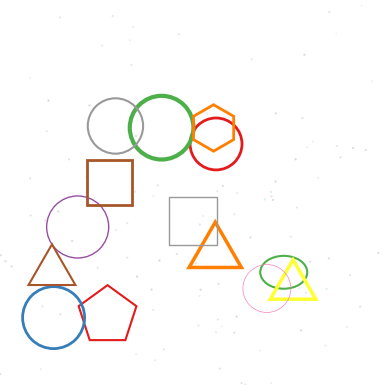[{"shape": "circle", "thickness": 2, "radius": 0.34, "center": [0.561, 0.626]}, {"shape": "pentagon", "thickness": 1.5, "radius": 0.39, "center": [0.279, 0.18]}, {"shape": "circle", "thickness": 2, "radius": 0.4, "center": [0.139, 0.175]}, {"shape": "oval", "thickness": 1.5, "radius": 0.31, "center": [0.737, 0.293]}, {"shape": "circle", "thickness": 3, "radius": 0.41, "center": [0.42, 0.668]}, {"shape": "circle", "thickness": 1, "radius": 0.4, "center": [0.202, 0.41]}, {"shape": "hexagon", "thickness": 2, "radius": 0.3, "center": [0.555, 0.668]}, {"shape": "triangle", "thickness": 2.5, "radius": 0.39, "center": [0.559, 0.344]}, {"shape": "triangle", "thickness": 2.5, "radius": 0.34, "center": [0.761, 0.257]}, {"shape": "square", "thickness": 2, "radius": 0.29, "center": [0.284, 0.526]}, {"shape": "triangle", "thickness": 1.5, "radius": 0.35, "center": [0.135, 0.295]}, {"shape": "circle", "thickness": 0.5, "radius": 0.31, "center": [0.693, 0.251]}, {"shape": "square", "thickness": 1, "radius": 0.31, "center": [0.502, 0.426]}, {"shape": "circle", "thickness": 1.5, "radius": 0.36, "center": [0.3, 0.673]}]